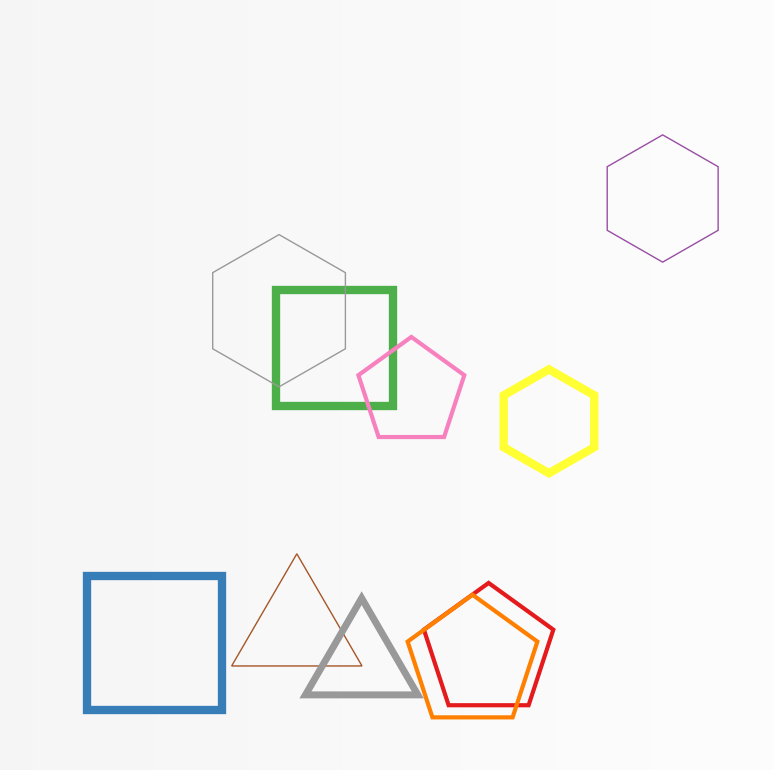[{"shape": "pentagon", "thickness": 1.5, "radius": 0.44, "center": [0.63, 0.155]}, {"shape": "square", "thickness": 3, "radius": 0.44, "center": [0.199, 0.165]}, {"shape": "square", "thickness": 3, "radius": 0.38, "center": [0.432, 0.548]}, {"shape": "hexagon", "thickness": 0.5, "radius": 0.41, "center": [0.855, 0.742]}, {"shape": "pentagon", "thickness": 1.5, "radius": 0.44, "center": [0.61, 0.14]}, {"shape": "hexagon", "thickness": 3, "radius": 0.34, "center": [0.708, 0.453]}, {"shape": "triangle", "thickness": 0.5, "radius": 0.49, "center": [0.383, 0.184]}, {"shape": "pentagon", "thickness": 1.5, "radius": 0.36, "center": [0.531, 0.491]}, {"shape": "hexagon", "thickness": 0.5, "radius": 0.49, "center": [0.36, 0.596]}, {"shape": "triangle", "thickness": 2.5, "radius": 0.42, "center": [0.467, 0.139]}]